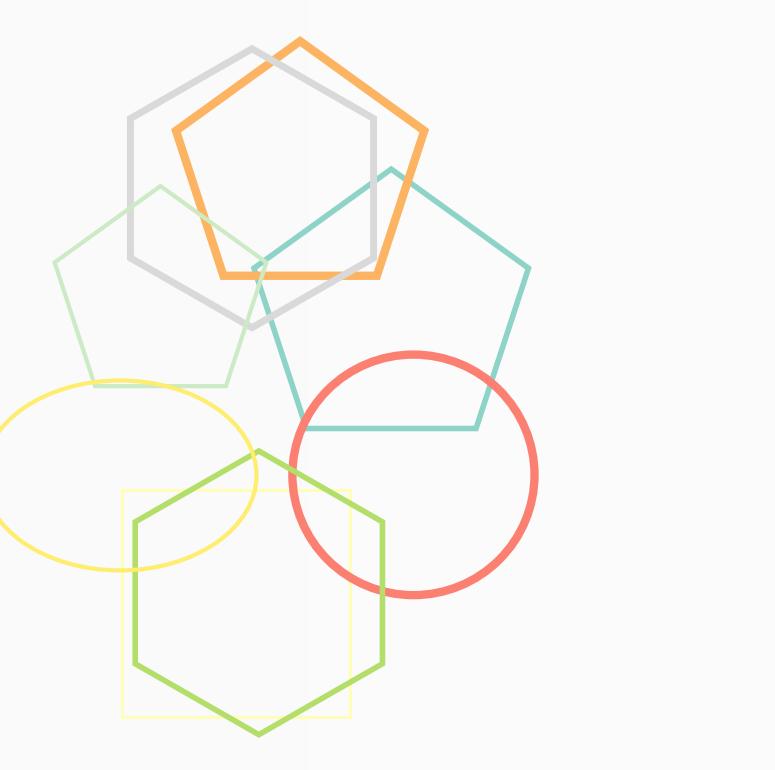[{"shape": "pentagon", "thickness": 2, "radius": 0.93, "center": [0.505, 0.594]}, {"shape": "square", "thickness": 1, "radius": 0.74, "center": [0.304, 0.216]}, {"shape": "circle", "thickness": 3, "radius": 0.78, "center": [0.533, 0.383]}, {"shape": "pentagon", "thickness": 3, "radius": 0.84, "center": [0.387, 0.778]}, {"shape": "hexagon", "thickness": 2, "radius": 0.92, "center": [0.334, 0.23]}, {"shape": "hexagon", "thickness": 2.5, "radius": 0.91, "center": [0.325, 0.756]}, {"shape": "pentagon", "thickness": 1.5, "radius": 0.72, "center": [0.207, 0.615]}, {"shape": "oval", "thickness": 1.5, "radius": 0.88, "center": [0.155, 0.383]}]